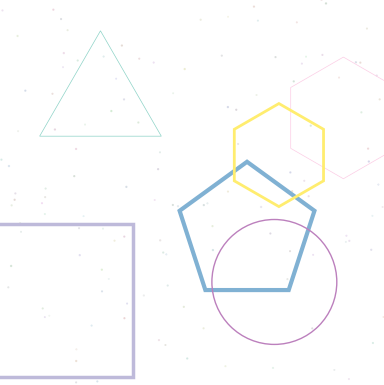[{"shape": "triangle", "thickness": 0.5, "radius": 0.91, "center": [0.261, 0.738]}, {"shape": "square", "thickness": 2.5, "radius": 0.99, "center": [0.147, 0.219]}, {"shape": "pentagon", "thickness": 3, "radius": 0.92, "center": [0.642, 0.396]}, {"shape": "hexagon", "thickness": 0.5, "radius": 0.79, "center": [0.892, 0.694]}, {"shape": "circle", "thickness": 1, "radius": 0.81, "center": [0.713, 0.268]}, {"shape": "hexagon", "thickness": 2, "radius": 0.67, "center": [0.724, 0.597]}]